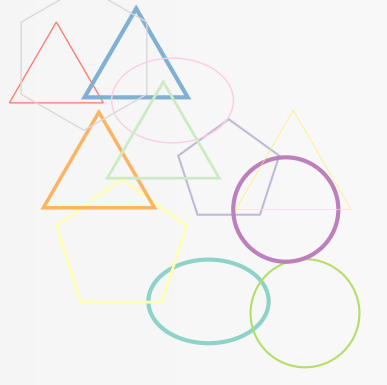[{"shape": "oval", "thickness": 3, "radius": 0.78, "center": [0.538, 0.217]}, {"shape": "pentagon", "thickness": 2, "radius": 0.88, "center": [0.313, 0.358]}, {"shape": "pentagon", "thickness": 1.5, "radius": 0.69, "center": [0.59, 0.553]}, {"shape": "triangle", "thickness": 1, "radius": 0.7, "center": [0.145, 0.803]}, {"shape": "triangle", "thickness": 3, "radius": 0.77, "center": [0.351, 0.824]}, {"shape": "triangle", "thickness": 2.5, "radius": 0.83, "center": [0.255, 0.543]}, {"shape": "circle", "thickness": 1.5, "radius": 0.7, "center": [0.787, 0.186]}, {"shape": "oval", "thickness": 1, "radius": 0.79, "center": [0.445, 0.739]}, {"shape": "hexagon", "thickness": 1, "radius": 0.94, "center": [0.217, 0.849]}, {"shape": "circle", "thickness": 3, "radius": 0.68, "center": [0.738, 0.456]}, {"shape": "triangle", "thickness": 2, "radius": 0.83, "center": [0.421, 0.621]}, {"shape": "triangle", "thickness": 0.5, "radius": 0.86, "center": [0.757, 0.542]}]